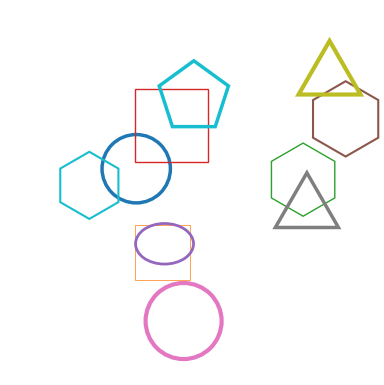[{"shape": "circle", "thickness": 2.5, "radius": 0.44, "center": [0.354, 0.562]}, {"shape": "square", "thickness": 0.5, "radius": 0.36, "center": [0.423, 0.344]}, {"shape": "hexagon", "thickness": 1, "radius": 0.47, "center": [0.787, 0.533]}, {"shape": "square", "thickness": 1, "radius": 0.47, "center": [0.446, 0.673]}, {"shape": "oval", "thickness": 2, "radius": 0.38, "center": [0.427, 0.367]}, {"shape": "hexagon", "thickness": 1.5, "radius": 0.49, "center": [0.898, 0.691]}, {"shape": "circle", "thickness": 3, "radius": 0.49, "center": [0.477, 0.166]}, {"shape": "triangle", "thickness": 2.5, "radius": 0.47, "center": [0.797, 0.456]}, {"shape": "triangle", "thickness": 3, "radius": 0.46, "center": [0.856, 0.801]}, {"shape": "hexagon", "thickness": 1.5, "radius": 0.44, "center": [0.232, 0.519]}, {"shape": "pentagon", "thickness": 2.5, "radius": 0.47, "center": [0.503, 0.748]}]